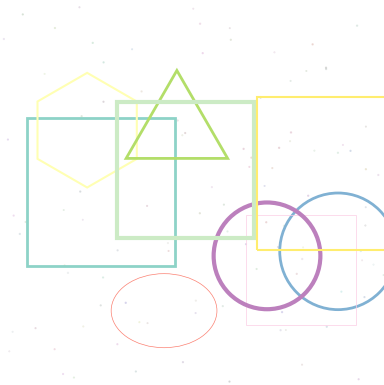[{"shape": "square", "thickness": 2, "radius": 0.96, "center": [0.263, 0.501]}, {"shape": "hexagon", "thickness": 1.5, "radius": 0.74, "center": [0.226, 0.662]}, {"shape": "oval", "thickness": 0.5, "radius": 0.69, "center": [0.426, 0.193]}, {"shape": "circle", "thickness": 2, "radius": 0.76, "center": [0.878, 0.347]}, {"shape": "triangle", "thickness": 2, "radius": 0.76, "center": [0.459, 0.665]}, {"shape": "square", "thickness": 0.5, "radius": 0.71, "center": [0.781, 0.298]}, {"shape": "circle", "thickness": 3, "radius": 0.69, "center": [0.694, 0.335]}, {"shape": "square", "thickness": 3, "radius": 0.88, "center": [0.482, 0.558]}, {"shape": "square", "thickness": 1.5, "radius": 1.0, "center": [0.868, 0.549]}]